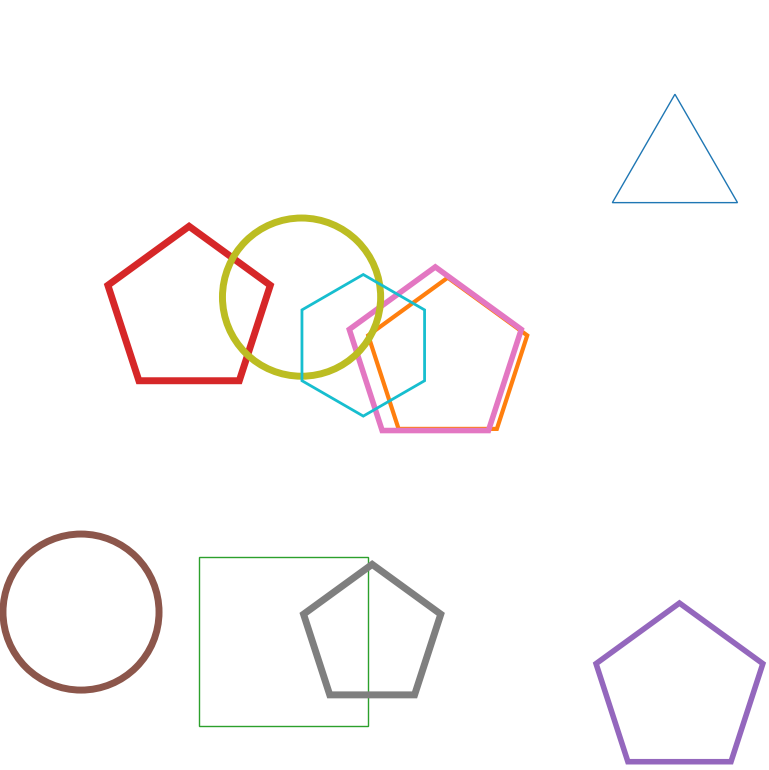[{"shape": "triangle", "thickness": 0.5, "radius": 0.47, "center": [0.877, 0.784]}, {"shape": "pentagon", "thickness": 1.5, "radius": 0.54, "center": [0.581, 0.531]}, {"shape": "square", "thickness": 0.5, "radius": 0.55, "center": [0.368, 0.167]}, {"shape": "pentagon", "thickness": 2.5, "radius": 0.55, "center": [0.246, 0.595]}, {"shape": "pentagon", "thickness": 2, "radius": 0.57, "center": [0.882, 0.103]}, {"shape": "circle", "thickness": 2.5, "radius": 0.51, "center": [0.105, 0.205]}, {"shape": "pentagon", "thickness": 2, "radius": 0.59, "center": [0.565, 0.536]}, {"shape": "pentagon", "thickness": 2.5, "radius": 0.47, "center": [0.483, 0.173]}, {"shape": "circle", "thickness": 2.5, "radius": 0.51, "center": [0.392, 0.614]}, {"shape": "hexagon", "thickness": 1, "radius": 0.46, "center": [0.472, 0.552]}]